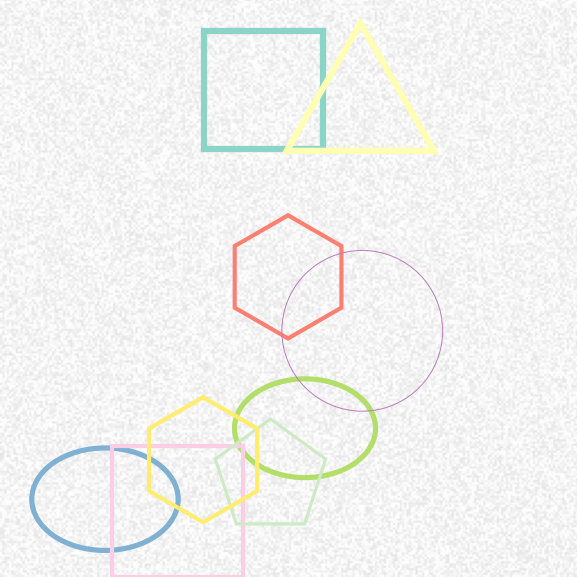[{"shape": "square", "thickness": 3, "radius": 0.51, "center": [0.457, 0.843]}, {"shape": "triangle", "thickness": 3, "radius": 0.74, "center": [0.624, 0.812]}, {"shape": "hexagon", "thickness": 2, "radius": 0.53, "center": [0.499, 0.52]}, {"shape": "oval", "thickness": 2.5, "radius": 0.63, "center": [0.182, 0.135]}, {"shape": "oval", "thickness": 2.5, "radius": 0.61, "center": [0.528, 0.258]}, {"shape": "square", "thickness": 2, "radius": 0.57, "center": [0.308, 0.114]}, {"shape": "circle", "thickness": 0.5, "radius": 0.7, "center": [0.627, 0.426]}, {"shape": "pentagon", "thickness": 1.5, "radius": 0.5, "center": [0.468, 0.173]}, {"shape": "hexagon", "thickness": 2, "radius": 0.54, "center": [0.352, 0.203]}]